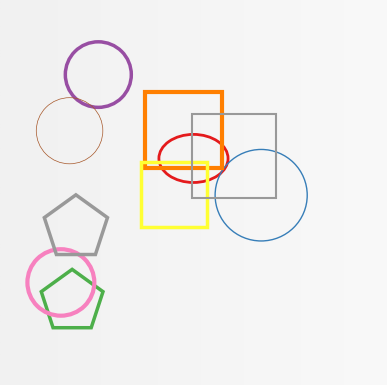[{"shape": "oval", "thickness": 2, "radius": 0.45, "center": [0.499, 0.588]}, {"shape": "circle", "thickness": 1, "radius": 0.59, "center": [0.674, 0.493]}, {"shape": "pentagon", "thickness": 2.5, "radius": 0.42, "center": [0.186, 0.217]}, {"shape": "circle", "thickness": 2.5, "radius": 0.43, "center": [0.254, 0.806]}, {"shape": "square", "thickness": 3, "radius": 0.5, "center": [0.475, 0.662]}, {"shape": "square", "thickness": 2.5, "radius": 0.42, "center": [0.449, 0.496]}, {"shape": "circle", "thickness": 0.5, "radius": 0.43, "center": [0.179, 0.66]}, {"shape": "circle", "thickness": 3, "radius": 0.43, "center": [0.157, 0.266]}, {"shape": "pentagon", "thickness": 2.5, "radius": 0.43, "center": [0.196, 0.408]}, {"shape": "square", "thickness": 1.5, "radius": 0.54, "center": [0.605, 0.594]}]